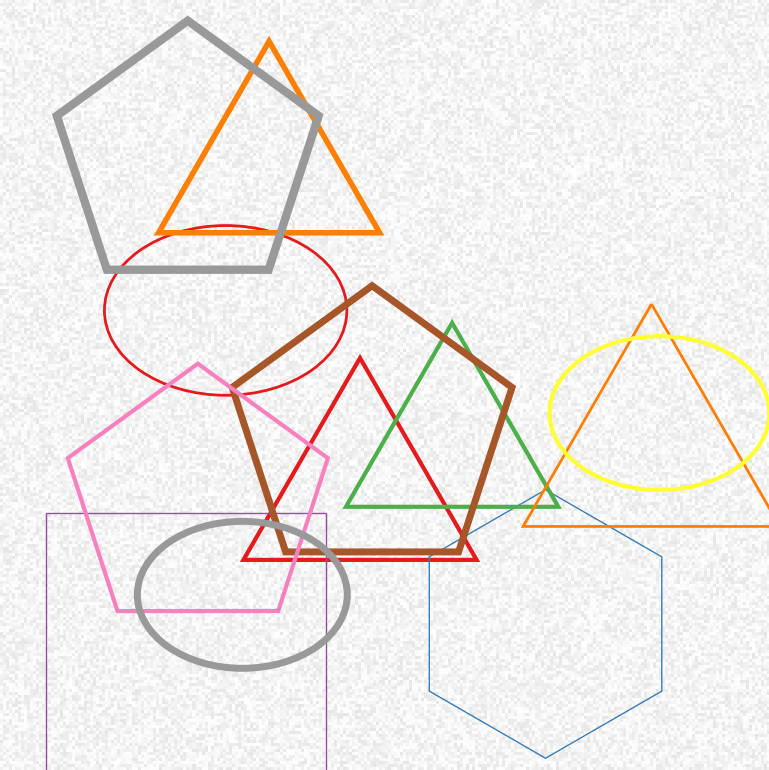[{"shape": "triangle", "thickness": 1.5, "radius": 0.87, "center": [0.468, 0.36]}, {"shape": "oval", "thickness": 1, "radius": 0.79, "center": [0.293, 0.597]}, {"shape": "hexagon", "thickness": 0.5, "radius": 0.87, "center": [0.708, 0.19]}, {"shape": "triangle", "thickness": 1.5, "radius": 0.8, "center": [0.587, 0.421]}, {"shape": "square", "thickness": 0.5, "radius": 0.91, "center": [0.241, 0.152]}, {"shape": "triangle", "thickness": 2, "radius": 0.83, "center": [0.349, 0.781]}, {"shape": "triangle", "thickness": 1, "radius": 0.96, "center": [0.846, 0.413]}, {"shape": "oval", "thickness": 1.5, "radius": 0.71, "center": [0.856, 0.463]}, {"shape": "pentagon", "thickness": 2.5, "radius": 0.96, "center": [0.483, 0.438]}, {"shape": "pentagon", "thickness": 1.5, "radius": 0.89, "center": [0.257, 0.35]}, {"shape": "pentagon", "thickness": 3, "radius": 0.89, "center": [0.244, 0.794]}, {"shape": "oval", "thickness": 2.5, "radius": 0.68, "center": [0.315, 0.228]}]